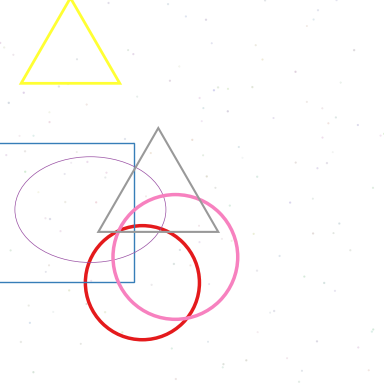[{"shape": "circle", "thickness": 2.5, "radius": 0.74, "center": [0.37, 0.266]}, {"shape": "square", "thickness": 1, "radius": 0.9, "center": [0.169, 0.448]}, {"shape": "oval", "thickness": 0.5, "radius": 0.98, "center": [0.235, 0.456]}, {"shape": "triangle", "thickness": 2, "radius": 0.74, "center": [0.183, 0.858]}, {"shape": "circle", "thickness": 2.5, "radius": 0.81, "center": [0.455, 0.333]}, {"shape": "triangle", "thickness": 1.5, "radius": 0.9, "center": [0.411, 0.488]}]